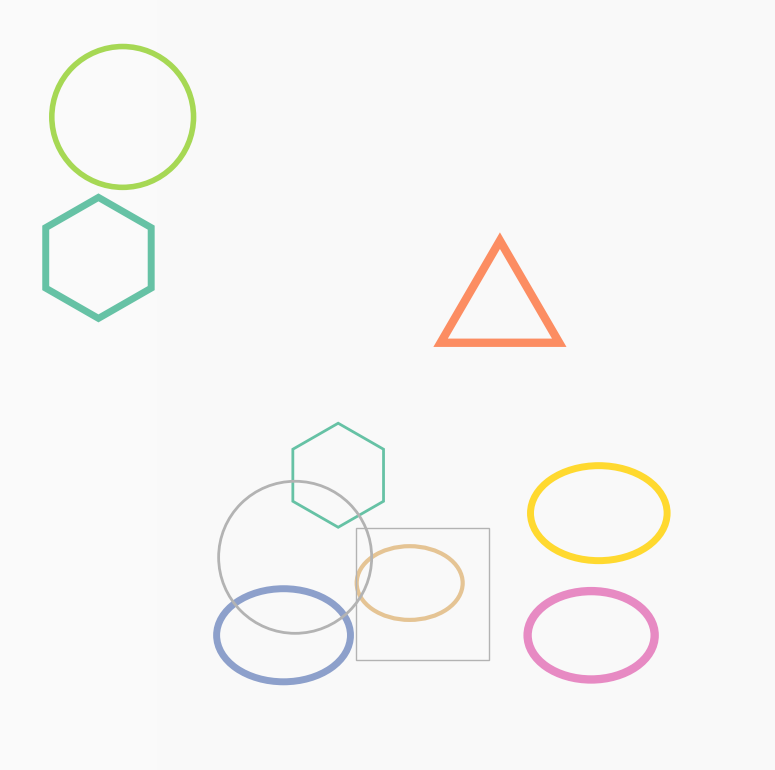[{"shape": "hexagon", "thickness": 1, "radius": 0.34, "center": [0.436, 0.383]}, {"shape": "hexagon", "thickness": 2.5, "radius": 0.39, "center": [0.127, 0.665]}, {"shape": "triangle", "thickness": 3, "radius": 0.44, "center": [0.645, 0.599]}, {"shape": "oval", "thickness": 2.5, "radius": 0.43, "center": [0.366, 0.175]}, {"shape": "oval", "thickness": 3, "radius": 0.41, "center": [0.763, 0.175]}, {"shape": "circle", "thickness": 2, "radius": 0.46, "center": [0.158, 0.848]}, {"shape": "oval", "thickness": 2.5, "radius": 0.44, "center": [0.773, 0.334]}, {"shape": "oval", "thickness": 1.5, "radius": 0.34, "center": [0.529, 0.243]}, {"shape": "circle", "thickness": 1, "radius": 0.49, "center": [0.381, 0.276]}, {"shape": "square", "thickness": 0.5, "radius": 0.43, "center": [0.545, 0.228]}]